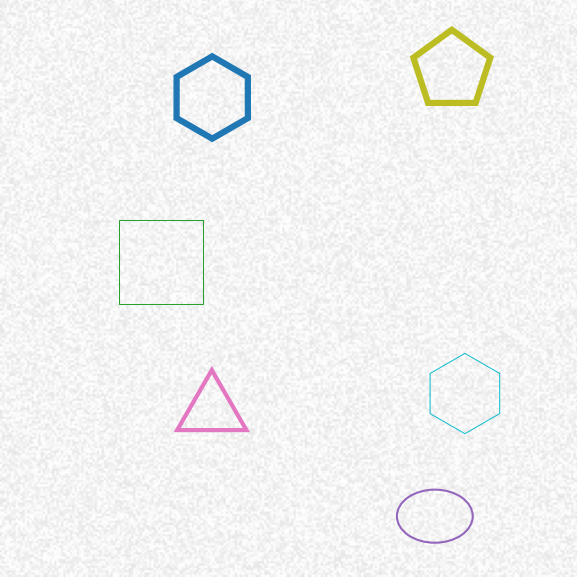[{"shape": "hexagon", "thickness": 3, "radius": 0.36, "center": [0.367, 0.83]}, {"shape": "square", "thickness": 0.5, "radius": 0.36, "center": [0.279, 0.545]}, {"shape": "oval", "thickness": 1, "radius": 0.33, "center": [0.753, 0.105]}, {"shape": "triangle", "thickness": 2, "radius": 0.35, "center": [0.367, 0.289]}, {"shape": "pentagon", "thickness": 3, "radius": 0.35, "center": [0.782, 0.878]}, {"shape": "hexagon", "thickness": 0.5, "radius": 0.35, "center": [0.805, 0.318]}]